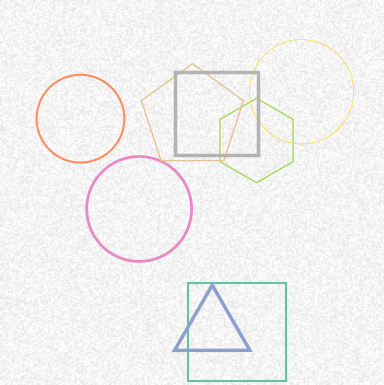[{"shape": "square", "thickness": 1.5, "radius": 0.64, "center": [0.615, 0.139]}, {"shape": "circle", "thickness": 1.5, "radius": 0.57, "center": [0.209, 0.692]}, {"shape": "triangle", "thickness": 2.5, "radius": 0.56, "center": [0.551, 0.147]}, {"shape": "circle", "thickness": 2, "radius": 0.68, "center": [0.361, 0.457]}, {"shape": "hexagon", "thickness": 1, "radius": 0.55, "center": [0.666, 0.635]}, {"shape": "circle", "thickness": 0.5, "radius": 0.68, "center": [0.783, 0.762]}, {"shape": "pentagon", "thickness": 1, "radius": 0.7, "center": [0.5, 0.695]}, {"shape": "square", "thickness": 2.5, "radius": 0.54, "center": [0.562, 0.705]}]